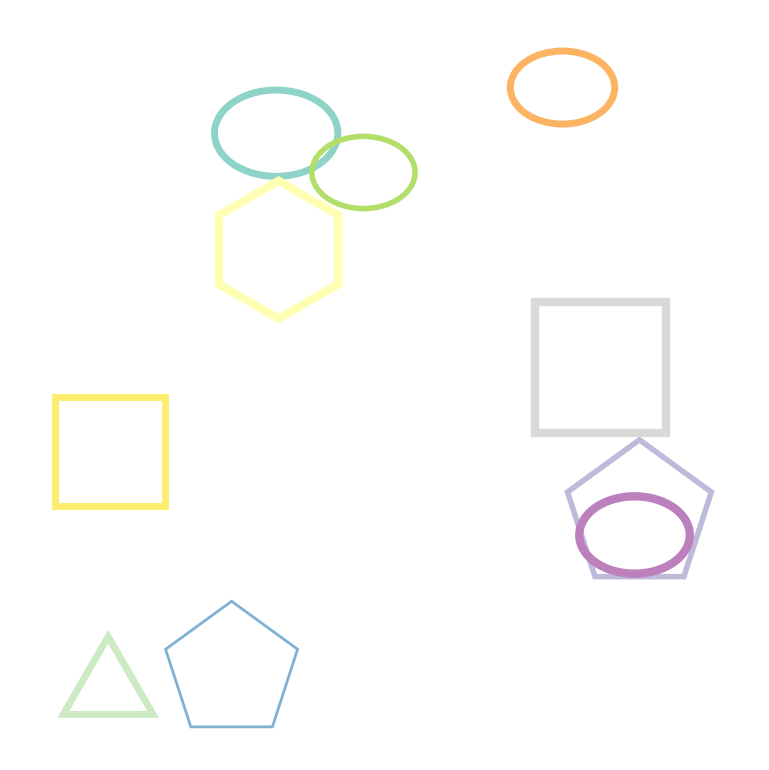[{"shape": "oval", "thickness": 2.5, "radius": 0.4, "center": [0.359, 0.827]}, {"shape": "hexagon", "thickness": 3, "radius": 0.45, "center": [0.362, 0.676]}, {"shape": "pentagon", "thickness": 2, "radius": 0.49, "center": [0.83, 0.331]}, {"shape": "pentagon", "thickness": 1, "radius": 0.45, "center": [0.301, 0.129]}, {"shape": "oval", "thickness": 2.5, "radius": 0.34, "center": [0.731, 0.886]}, {"shape": "oval", "thickness": 2, "radius": 0.33, "center": [0.472, 0.776]}, {"shape": "square", "thickness": 3, "radius": 0.42, "center": [0.78, 0.522]}, {"shape": "oval", "thickness": 3, "radius": 0.36, "center": [0.824, 0.305]}, {"shape": "triangle", "thickness": 2.5, "radius": 0.34, "center": [0.14, 0.106]}, {"shape": "square", "thickness": 2.5, "radius": 0.36, "center": [0.143, 0.413]}]